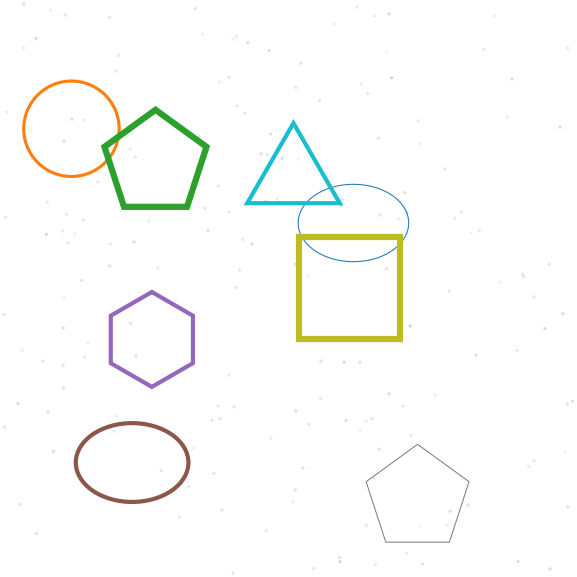[{"shape": "oval", "thickness": 0.5, "radius": 0.48, "center": [0.612, 0.613]}, {"shape": "circle", "thickness": 1.5, "radius": 0.41, "center": [0.124, 0.776]}, {"shape": "pentagon", "thickness": 3, "radius": 0.46, "center": [0.269, 0.716]}, {"shape": "hexagon", "thickness": 2, "radius": 0.41, "center": [0.263, 0.411]}, {"shape": "oval", "thickness": 2, "radius": 0.49, "center": [0.229, 0.198]}, {"shape": "pentagon", "thickness": 0.5, "radius": 0.47, "center": [0.723, 0.136]}, {"shape": "square", "thickness": 3, "radius": 0.44, "center": [0.605, 0.501]}, {"shape": "triangle", "thickness": 2, "radius": 0.46, "center": [0.508, 0.694]}]